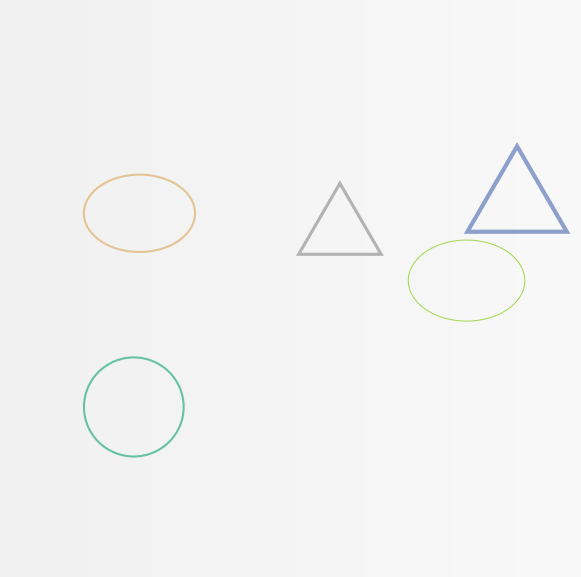[{"shape": "circle", "thickness": 1, "radius": 0.43, "center": [0.23, 0.294]}, {"shape": "triangle", "thickness": 2, "radius": 0.49, "center": [0.89, 0.647]}, {"shape": "oval", "thickness": 0.5, "radius": 0.5, "center": [0.803, 0.513]}, {"shape": "oval", "thickness": 1, "radius": 0.48, "center": [0.24, 0.63]}, {"shape": "triangle", "thickness": 1.5, "radius": 0.41, "center": [0.585, 0.6]}]